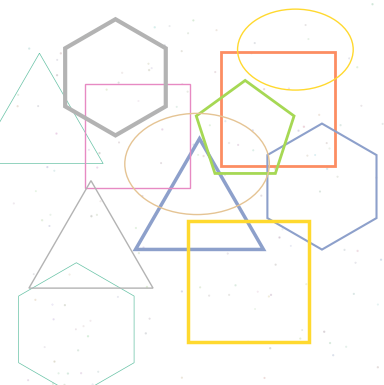[{"shape": "triangle", "thickness": 0.5, "radius": 0.96, "center": [0.102, 0.671]}, {"shape": "hexagon", "thickness": 0.5, "radius": 0.87, "center": [0.198, 0.144]}, {"shape": "square", "thickness": 2, "radius": 0.74, "center": [0.722, 0.718]}, {"shape": "hexagon", "thickness": 1.5, "radius": 0.82, "center": [0.836, 0.515]}, {"shape": "triangle", "thickness": 2.5, "radius": 0.96, "center": [0.518, 0.448]}, {"shape": "square", "thickness": 1, "radius": 0.68, "center": [0.357, 0.647]}, {"shape": "pentagon", "thickness": 2, "radius": 0.67, "center": [0.637, 0.658]}, {"shape": "oval", "thickness": 1, "radius": 0.75, "center": [0.767, 0.871]}, {"shape": "square", "thickness": 2.5, "radius": 0.79, "center": [0.645, 0.269]}, {"shape": "oval", "thickness": 1, "radius": 0.94, "center": [0.512, 0.574]}, {"shape": "hexagon", "thickness": 3, "radius": 0.75, "center": [0.3, 0.799]}, {"shape": "triangle", "thickness": 1, "radius": 0.93, "center": [0.236, 0.345]}]